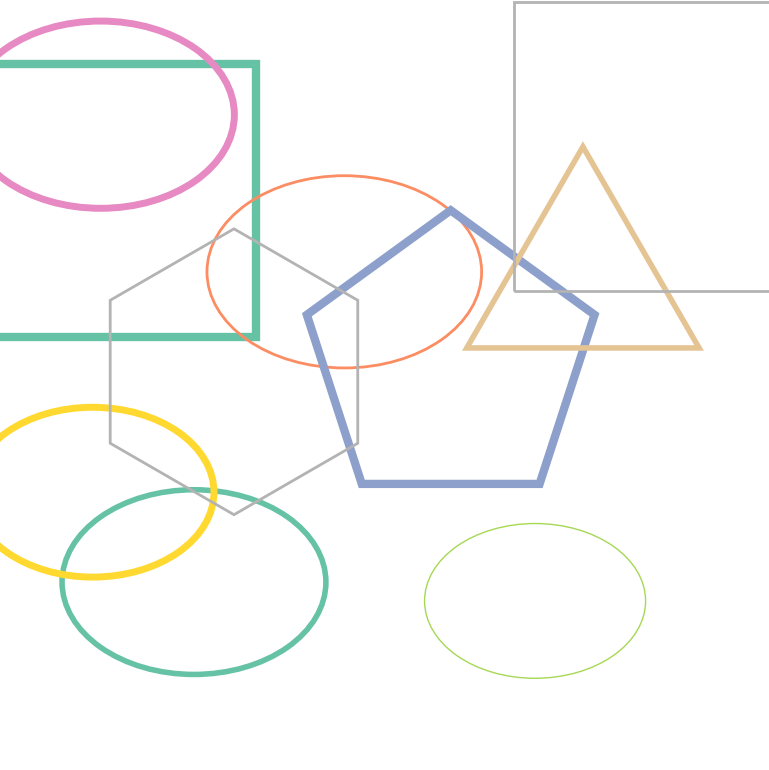[{"shape": "oval", "thickness": 2, "radius": 0.86, "center": [0.252, 0.244]}, {"shape": "square", "thickness": 3, "radius": 0.89, "center": [0.156, 0.74]}, {"shape": "oval", "thickness": 1, "radius": 0.89, "center": [0.447, 0.647]}, {"shape": "pentagon", "thickness": 3, "radius": 0.98, "center": [0.585, 0.53]}, {"shape": "oval", "thickness": 2.5, "radius": 0.87, "center": [0.131, 0.851]}, {"shape": "oval", "thickness": 0.5, "radius": 0.72, "center": [0.695, 0.22]}, {"shape": "oval", "thickness": 2.5, "radius": 0.79, "center": [0.12, 0.361]}, {"shape": "triangle", "thickness": 2, "radius": 0.87, "center": [0.757, 0.635]}, {"shape": "hexagon", "thickness": 1, "radius": 0.93, "center": [0.304, 0.517]}, {"shape": "square", "thickness": 1, "radius": 0.94, "center": [0.855, 0.809]}]